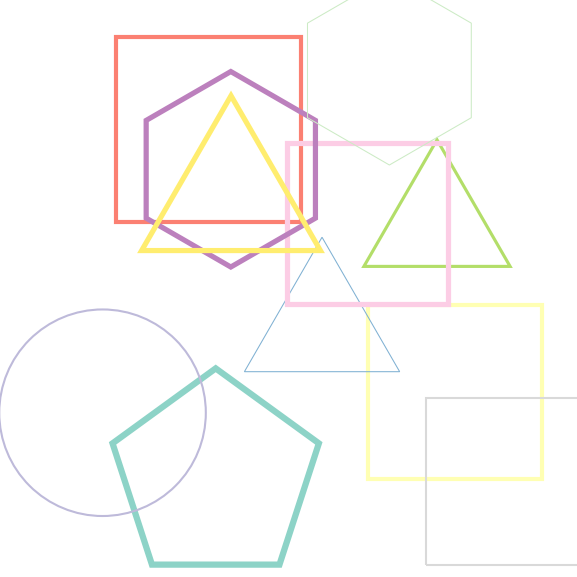[{"shape": "pentagon", "thickness": 3, "radius": 0.94, "center": [0.374, 0.173]}, {"shape": "square", "thickness": 2, "radius": 0.75, "center": [0.788, 0.32]}, {"shape": "circle", "thickness": 1, "radius": 0.89, "center": [0.178, 0.284]}, {"shape": "square", "thickness": 2, "radius": 0.8, "center": [0.361, 0.775]}, {"shape": "triangle", "thickness": 0.5, "radius": 0.78, "center": [0.558, 0.433]}, {"shape": "triangle", "thickness": 1.5, "radius": 0.73, "center": [0.757, 0.611]}, {"shape": "square", "thickness": 2.5, "radius": 0.7, "center": [0.636, 0.612]}, {"shape": "square", "thickness": 1, "radius": 0.72, "center": [0.883, 0.165]}, {"shape": "hexagon", "thickness": 2.5, "radius": 0.85, "center": [0.4, 0.706]}, {"shape": "hexagon", "thickness": 0.5, "radius": 0.82, "center": [0.674, 0.877]}, {"shape": "triangle", "thickness": 2.5, "radius": 0.89, "center": [0.4, 0.655]}]